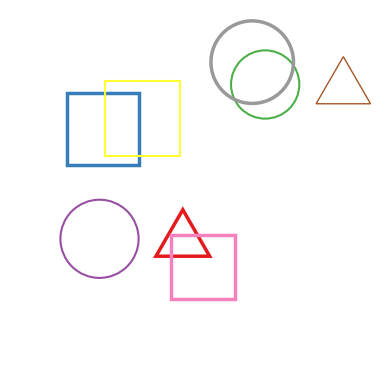[{"shape": "triangle", "thickness": 2.5, "radius": 0.4, "center": [0.475, 0.375]}, {"shape": "square", "thickness": 2.5, "radius": 0.47, "center": [0.266, 0.666]}, {"shape": "circle", "thickness": 1.5, "radius": 0.44, "center": [0.689, 0.781]}, {"shape": "circle", "thickness": 1.5, "radius": 0.51, "center": [0.258, 0.38]}, {"shape": "square", "thickness": 1.5, "radius": 0.49, "center": [0.37, 0.693]}, {"shape": "triangle", "thickness": 1, "radius": 0.41, "center": [0.892, 0.771]}, {"shape": "square", "thickness": 2.5, "radius": 0.42, "center": [0.527, 0.307]}, {"shape": "circle", "thickness": 2.5, "radius": 0.54, "center": [0.655, 0.839]}]